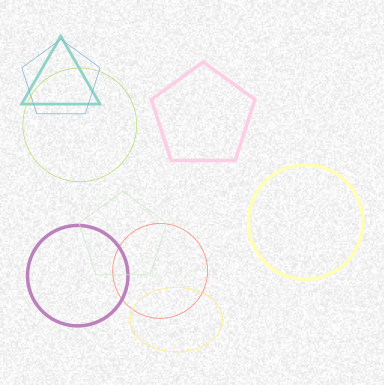[{"shape": "triangle", "thickness": 2, "radius": 0.59, "center": [0.158, 0.788]}, {"shape": "circle", "thickness": 2.5, "radius": 0.74, "center": [0.794, 0.423]}, {"shape": "circle", "thickness": 0.5, "radius": 0.62, "center": [0.416, 0.296]}, {"shape": "pentagon", "thickness": 0.5, "radius": 0.53, "center": [0.158, 0.791]}, {"shape": "circle", "thickness": 0.5, "radius": 0.74, "center": [0.207, 0.676]}, {"shape": "pentagon", "thickness": 2.5, "radius": 0.71, "center": [0.528, 0.698]}, {"shape": "circle", "thickness": 2.5, "radius": 0.65, "center": [0.202, 0.284]}, {"shape": "pentagon", "thickness": 0.5, "radius": 0.6, "center": [0.319, 0.383]}, {"shape": "oval", "thickness": 0.5, "radius": 0.6, "center": [0.458, 0.17]}]